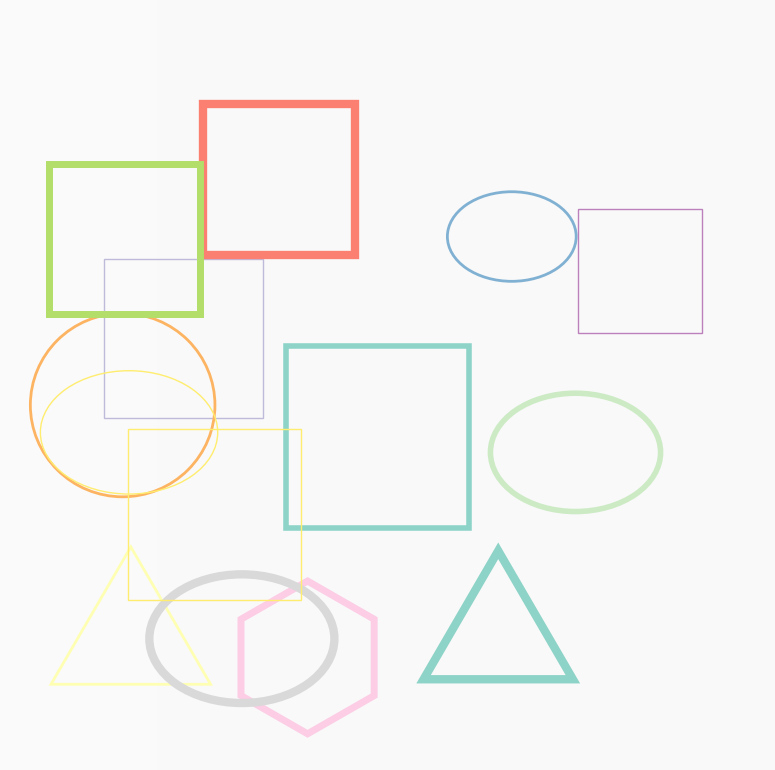[{"shape": "square", "thickness": 2, "radius": 0.59, "center": [0.487, 0.432]}, {"shape": "triangle", "thickness": 3, "radius": 0.56, "center": [0.643, 0.173]}, {"shape": "triangle", "thickness": 1, "radius": 0.59, "center": [0.169, 0.171]}, {"shape": "square", "thickness": 0.5, "radius": 0.51, "center": [0.237, 0.561]}, {"shape": "square", "thickness": 3, "radius": 0.49, "center": [0.36, 0.767]}, {"shape": "oval", "thickness": 1, "radius": 0.42, "center": [0.66, 0.693]}, {"shape": "circle", "thickness": 1, "radius": 0.6, "center": [0.158, 0.474]}, {"shape": "square", "thickness": 2.5, "radius": 0.49, "center": [0.16, 0.689]}, {"shape": "hexagon", "thickness": 2.5, "radius": 0.5, "center": [0.397, 0.146]}, {"shape": "oval", "thickness": 3, "radius": 0.6, "center": [0.312, 0.171]}, {"shape": "square", "thickness": 0.5, "radius": 0.4, "center": [0.825, 0.648]}, {"shape": "oval", "thickness": 2, "radius": 0.55, "center": [0.743, 0.413]}, {"shape": "oval", "thickness": 0.5, "radius": 0.57, "center": [0.167, 0.438]}, {"shape": "square", "thickness": 0.5, "radius": 0.56, "center": [0.277, 0.332]}]